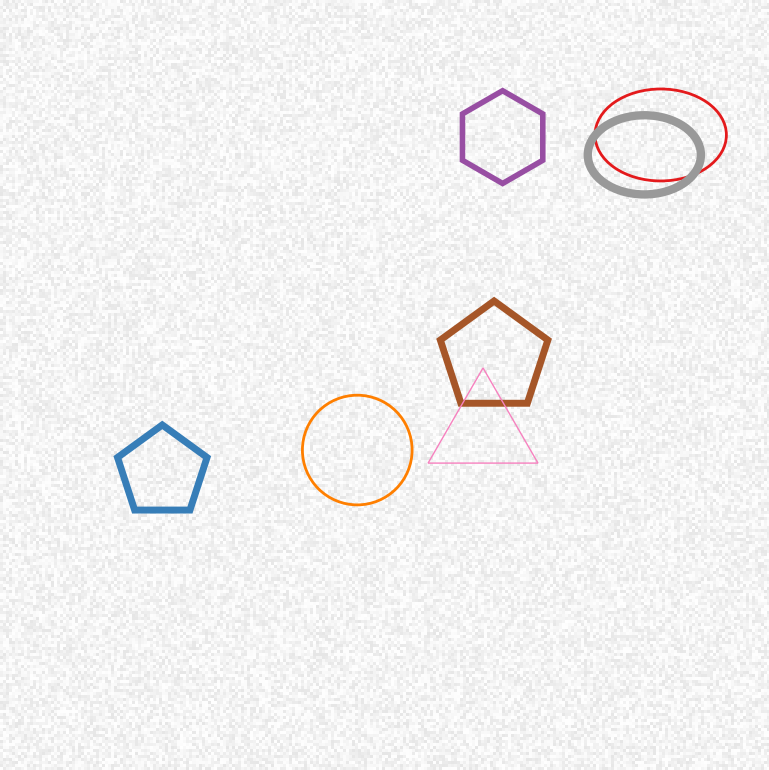[{"shape": "oval", "thickness": 1, "radius": 0.43, "center": [0.858, 0.825]}, {"shape": "pentagon", "thickness": 2.5, "radius": 0.31, "center": [0.211, 0.387]}, {"shape": "hexagon", "thickness": 2, "radius": 0.3, "center": [0.653, 0.822]}, {"shape": "circle", "thickness": 1, "radius": 0.36, "center": [0.464, 0.416]}, {"shape": "pentagon", "thickness": 2.5, "radius": 0.37, "center": [0.642, 0.536]}, {"shape": "triangle", "thickness": 0.5, "radius": 0.41, "center": [0.627, 0.44]}, {"shape": "oval", "thickness": 3, "radius": 0.37, "center": [0.837, 0.799]}]